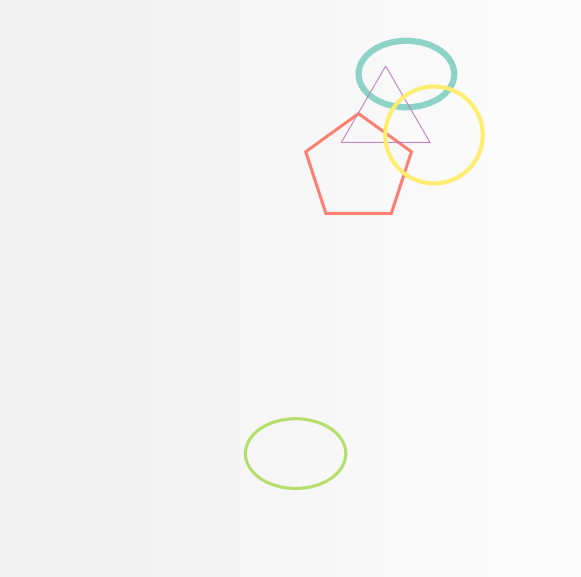[{"shape": "oval", "thickness": 3, "radius": 0.41, "center": [0.699, 0.871]}, {"shape": "pentagon", "thickness": 1.5, "radius": 0.48, "center": [0.617, 0.707]}, {"shape": "oval", "thickness": 1.5, "radius": 0.43, "center": [0.509, 0.214]}, {"shape": "triangle", "thickness": 0.5, "radius": 0.44, "center": [0.664, 0.797]}, {"shape": "circle", "thickness": 2, "radius": 0.42, "center": [0.747, 0.765]}]